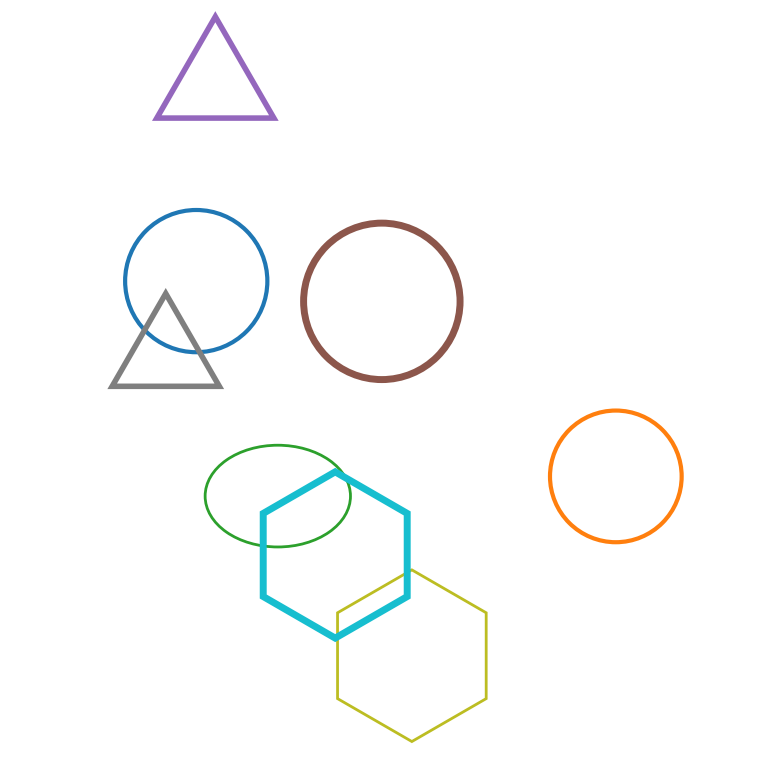[{"shape": "circle", "thickness": 1.5, "radius": 0.46, "center": [0.255, 0.635]}, {"shape": "circle", "thickness": 1.5, "radius": 0.43, "center": [0.8, 0.381]}, {"shape": "oval", "thickness": 1, "radius": 0.47, "center": [0.361, 0.356]}, {"shape": "triangle", "thickness": 2, "radius": 0.44, "center": [0.28, 0.891]}, {"shape": "circle", "thickness": 2.5, "radius": 0.51, "center": [0.496, 0.609]}, {"shape": "triangle", "thickness": 2, "radius": 0.4, "center": [0.215, 0.538]}, {"shape": "hexagon", "thickness": 1, "radius": 0.56, "center": [0.535, 0.148]}, {"shape": "hexagon", "thickness": 2.5, "radius": 0.54, "center": [0.435, 0.279]}]